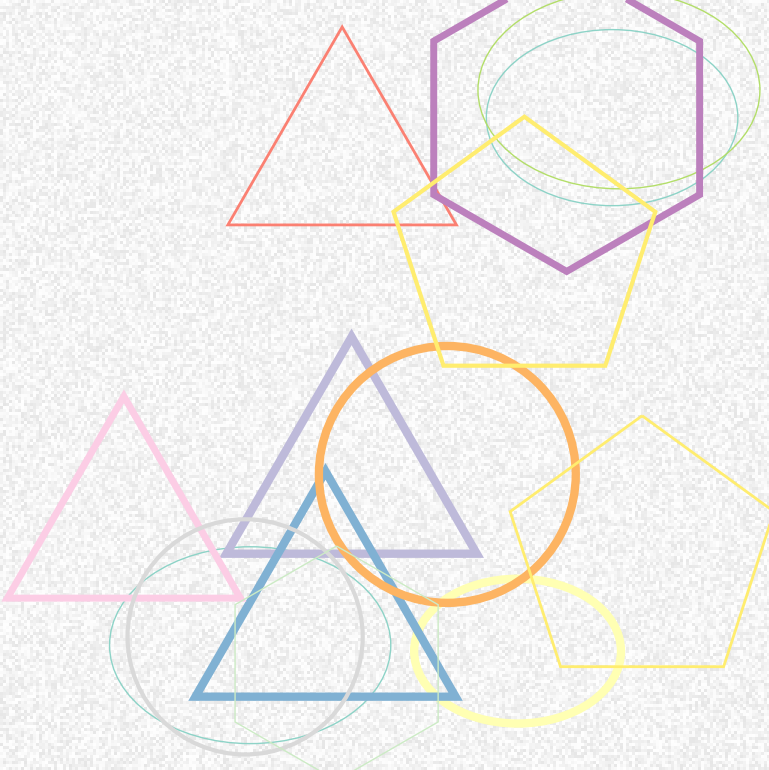[{"shape": "oval", "thickness": 0.5, "radius": 0.82, "center": [0.795, 0.847]}, {"shape": "oval", "thickness": 0.5, "radius": 0.91, "center": [0.325, 0.162]}, {"shape": "oval", "thickness": 3, "radius": 0.67, "center": [0.672, 0.154]}, {"shape": "triangle", "thickness": 3, "radius": 0.94, "center": [0.457, 0.375]}, {"shape": "triangle", "thickness": 1, "radius": 0.86, "center": [0.444, 0.794]}, {"shape": "triangle", "thickness": 3, "radius": 0.98, "center": [0.423, 0.193]}, {"shape": "circle", "thickness": 3, "radius": 0.83, "center": [0.581, 0.384]}, {"shape": "oval", "thickness": 0.5, "radius": 0.92, "center": [0.804, 0.883]}, {"shape": "triangle", "thickness": 2.5, "radius": 0.87, "center": [0.161, 0.311]}, {"shape": "circle", "thickness": 1.5, "radius": 0.76, "center": [0.318, 0.173]}, {"shape": "hexagon", "thickness": 2.5, "radius": 1.0, "center": [0.736, 0.847]}, {"shape": "hexagon", "thickness": 0.5, "radius": 0.76, "center": [0.437, 0.139]}, {"shape": "pentagon", "thickness": 1, "radius": 0.9, "center": [0.834, 0.28]}, {"shape": "pentagon", "thickness": 1.5, "radius": 0.89, "center": [0.681, 0.67]}]